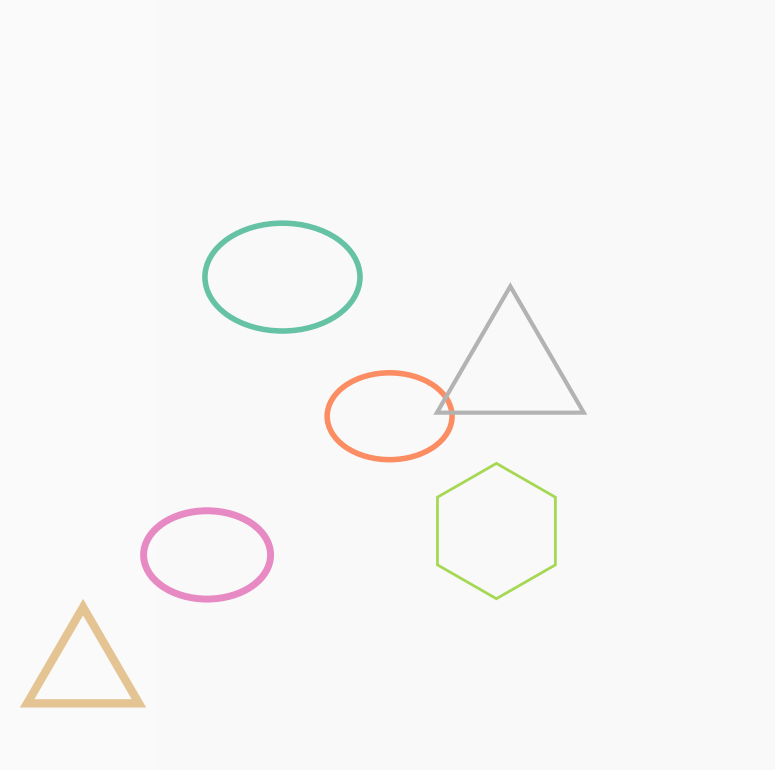[{"shape": "oval", "thickness": 2, "radius": 0.5, "center": [0.364, 0.64]}, {"shape": "oval", "thickness": 2, "radius": 0.4, "center": [0.503, 0.459]}, {"shape": "oval", "thickness": 2.5, "radius": 0.41, "center": [0.267, 0.279]}, {"shape": "hexagon", "thickness": 1, "radius": 0.44, "center": [0.641, 0.31]}, {"shape": "triangle", "thickness": 3, "radius": 0.42, "center": [0.107, 0.128]}, {"shape": "triangle", "thickness": 1.5, "radius": 0.55, "center": [0.658, 0.519]}]